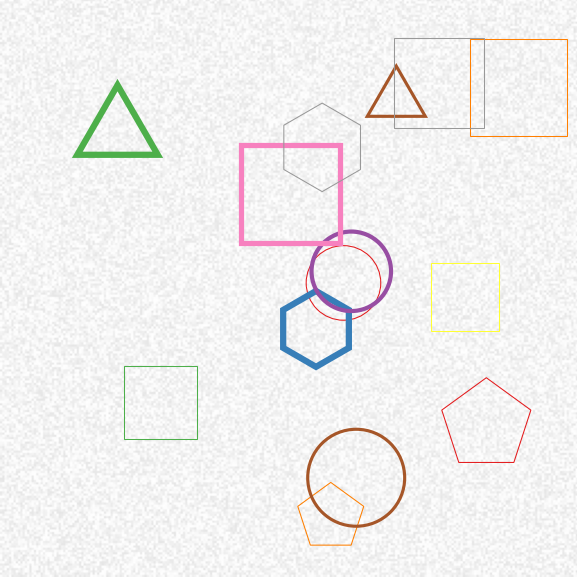[{"shape": "pentagon", "thickness": 0.5, "radius": 0.41, "center": [0.842, 0.264]}, {"shape": "circle", "thickness": 0.5, "radius": 0.32, "center": [0.595, 0.509]}, {"shape": "hexagon", "thickness": 3, "radius": 0.33, "center": [0.547, 0.43]}, {"shape": "square", "thickness": 0.5, "radius": 0.32, "center": [0.278, 0.302]}, {"shape": "triangle", "thickness": 3, "radius": 0.4, "center": [0.203, 0.771]}, {"shape": "circle", "thickness": 2, "radius": 0.34, "center": [0.608, 0.529]}, {"shape": "square", "thickness": 0.5, "radius": 0.42, "center": [0.898, 0.848]}, {"shape": "pentagon", "thickness": 0.5, "radius": 0.3, "center": [0.573, 0.104]}, {"shape": "square", "thickness": 0.5, "radius": 0.29, "center": [0.806, 0.485]}, {"shape": "triangle", "thickness": 1.5, "radius": 0.29, "center": [0.686, 0.827]}, {"shape": "circle", "thickness": 1.5, "radius": 0.42, "center": [0.617, 0.172]}, {"shape": "square", "thickness": 2.5, "radius": 0.43, "center": [0.503, 0.663]}, {"shape": "square", "thickness": 0.5, "radius": 0.39, "center": [0.761, 0.855]}, {"shape": "hexagon", "thickness": 0.5, "radius": 0.38, "center": [0.558, 0.744]}]